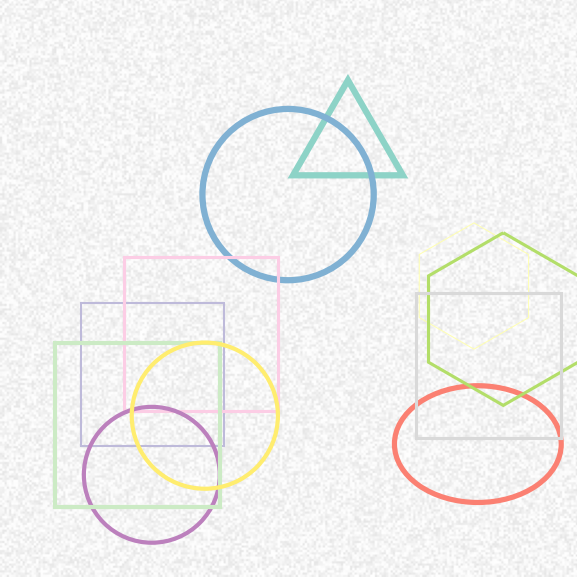[{"shape": "triangle", "thickness": 3, "radius": 0.55, "center": [0.602, 0.75]}, {"shape": "hexagon", "thickness": 0.5, "radius": 0.55, "center": [0.821, 0.504]}, {"shape": "square", "thickness": 1, "radius": 0.62, "center": [0.263, 0.351]}, {"shape": "oval", "thickness": 2.5, "radius": 0.72, "center": [0.827, 0.23]}, {"shape": "circle", "thickness": 3, "radius": 0.74, "center": [0.499, 0.662]}, {"shape": "hexagon", "thickness": 1.5, "radius": 0.75, "center": [0.871, 0.447]}, {"shape": "square", "thickness": 1.5, "radius": 0.67, "center": [0.348, 0.421]}, {"shape": "square", "thickness": 1.5, "radius": 0.63, "center": [0.846, 0.366]}, {"shape": "circle", "thickness": 2, "radius": 0.59, "center": [0.263, 0.177]}, {"shape": "square", "thickness": 2, "radius": 0.71, "center": [0.238, 0.263]}, {"shape": "circle", "thickness": 2, "radius": 0.63, "center": [0.355, 0.279]}]